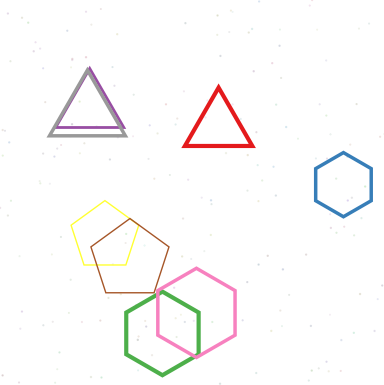[{"shape": "triangle", "thickness": 3, "radius": 0.51, "center": [0.568, 0.671]}, {"shape": "hexagon", "thickness": 2.5, "radius": 0.42, "center": [0.892, 0.52]}, {"shape": "hexagon", "thickness": 3, "radius": 0.54, "center": [0.422, 0.134]}, {"shape": "triangle", "thickness": 2, "radius": 0.51, "center": [0.233, 0.72]}, {"shape": "pentagon", "thickness": 1, "radius": 0.46, "center": [0.273, 0.386]}, {"shape": "pentagon", "thickness": 1, "radius": 0.53, "center": [0.338, 0.326]}, {"shape": "hexagon", "thickness": 2.5, "radius": 0.58, "center": [0.51, 0.187]}, {"shape": "triangle", "thickness": 2.5, "radius": 0.57, "center": [0.227, 0.704]}]